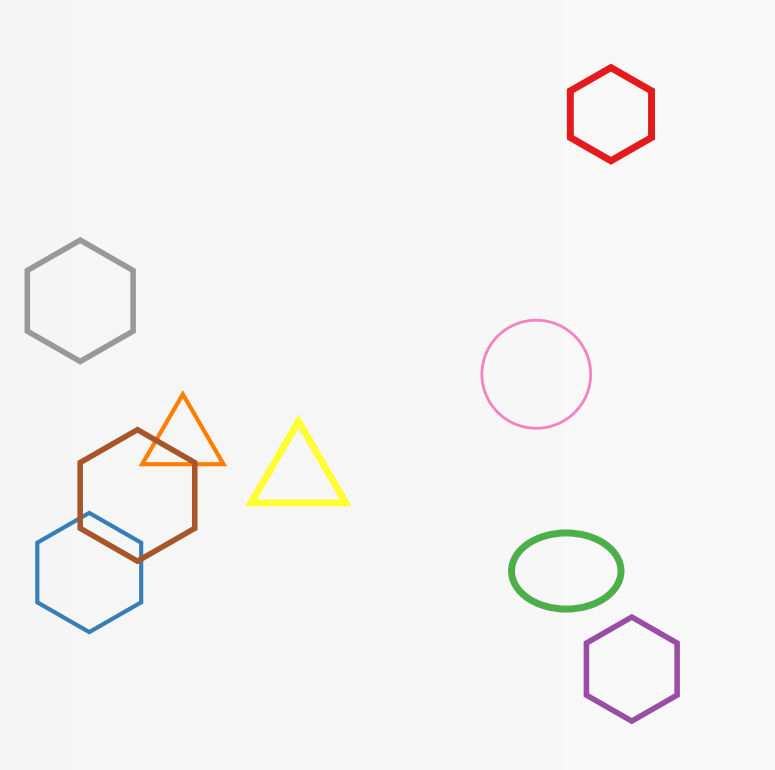[{"shape": "hexagon", "thickness": 2.5, "radius": 0.3, "center": [0.788, 0.852]}, {"shape": "hexagon", "thickness": 1.5, "radius": 0.39, "center": [0.115, 0.256]}, {"shape": "oval", "thickness": 2.5, "radius": 0.35, "center": [0.731, 0.258]}, {"shape": "hexagon", "thickness": 2, "radius": 0.34, "center": [0.815, 0.131]}, {"shape": "triangle", "thickness": 1.5, "radius": 0.3, "center": [0.236, 0.427]}, {"shape": "triangle", "thickness": 2.5, "radius": 0.35, "center": [0.385, 0.382]}, {"shape": "hexagon", "thickness": 2, "radius": 0.43, "center": [0.177, 0.357]}, {"shape": "circle", "thickness": 1, "radius": 0.35, "center": [0.692, 0.514]}, {"shape": "hexagon", "thickness": 2, "radius": 0.39, "center": [0.104, 0.609]}]